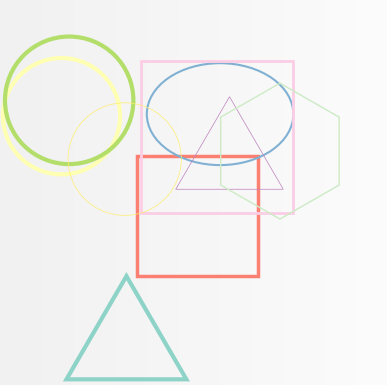[{"shape": "triangle", "thickness": 3, "radius": 0.89, "center": [0.326, 0.104]}, {"shape": "circle", "thickness": 3, "radius": 0.76, "center": [0.159, 0.698]}, {"shape": "square", "thickness": 2.5, "radius": 0.78, "center": [0.51, 0.44]}, {"shape": "oval", "thickness": 1.5, "radius": 0.95, "center": [0.568, 0.704]}, {"shape": "circle", "thickness": 3, "radius": 0.83, "center": [0.179, 0.739]}, {"shape": "square", "thickness": 2, "radius": 0.98, "center": [0.56, 0.644]}, {"shape": "triangle", "thickness": 0.5, "radius": 0.8, "center": [0.592, 0.589]}, {"shape": "hexagon", "thickness": 1, "radius": 0.88, "center": [0.722, 0.607]}, {"shape": "circle", "thickness": 0.5, "radius": 0.73, "center": [0.322, 0.587]}]